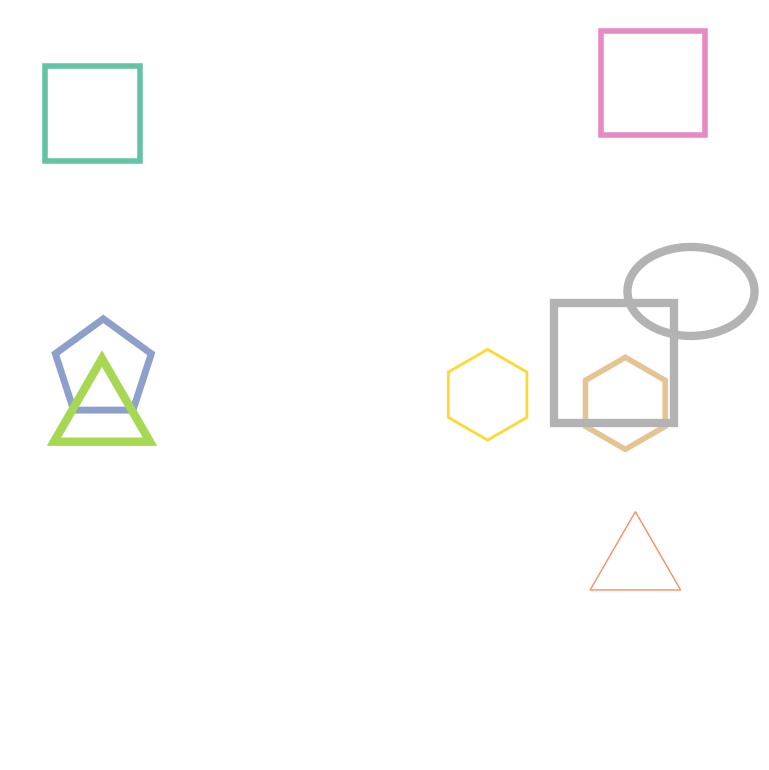[{"shape": "square", "thickness": 2, "radius": 0.31, "center": [0.12, 0.852]}, {"shape": "triangle", "thickness": 0.5, "radius": 0.34, "center": [0.825, 0.268]}, {"shape": "pentagon", "thickness": 2.5, "radius": 0.33, "center": [0.134, 0.52]}, {"shape": "square", "thickness": 2, "radius": 0.34, "center": [0.848, 0.892]}, {"shape": "triangle", "thickness": 3, "radius": 0.36, "center": [0.132, 0.462]}, {"shape": "hexagon", "thickness": 1, "radius": 0.29, "center": [0.633, 0.487]}, {"shape": "hexagon", "thickness": 2, "radius": 0.3, "center": [0.812, 0.476]}, {"shape": "square", "thickness": 3, "radius": 0.39, "center": [0.798, 0.529]}, {"shape": "oval", "thickness": 3, "radius": 0.41, "center": [0.897, 0.621]}]